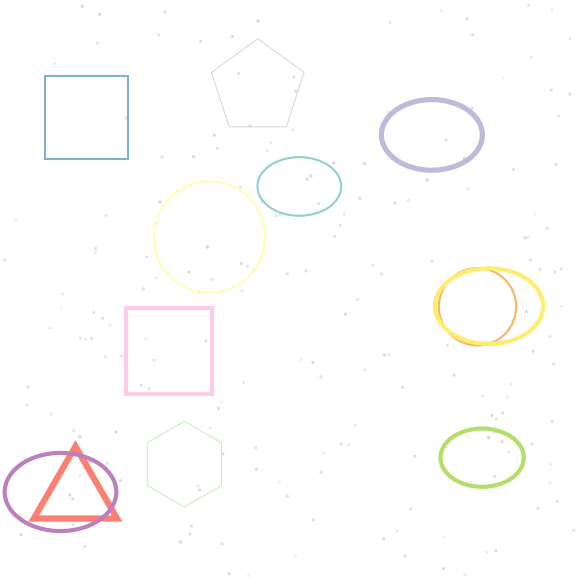[{"shape": "oval", "thickness": 1, "radius": 0.36, "center": [0.518, 0.676]}, {"shape": "circle", "thickness": 1, "radius": 0.48, "center": [0.363, 0.589]}, {"shape": "oval", "thickness": 2.5, "radius": 0.44, "center": [0.748, 0.766]}, {"shape": "triangle", "thickness": 3, "radius": 0.42, "center": [0.131, 0.143]}, {"shape": "square", "thickness": 1, "radius": 0.36, "center": [0.15, 0.796]}, {"shape": "circle", "thickness": 1, "radius": 0.33, "center": [0.827, 0.468]}, {"shape": "oval", "thickness": 2, "radius": 0.36, "center": [0.835, 0.207]}, {"shape": "square", "thickness": 2, "radius": 0.37, "center": [0.293, 0.392]}, {"shape": "pentagon", "thickness": 0.5, "radius": 0.42, "center": [0.446, 0.848]}, {"shape": "oval", "thickness": 2, "radius": 0.48, "center": [0.105, 0.147]}, {"shape": "hexagon", "thickness": 0.5, "radius": 0.37, "center": [0.319, 0.195]}, {"shape": "oval", "thickness": 2, "radius": 0.47, "center": [0.847, 0.469]}]